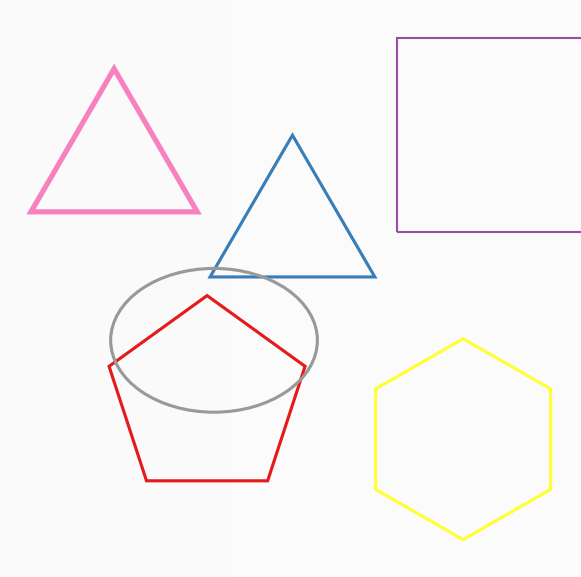[{"shape": "pentagon", "thickness": 1.5, "radius": 0.89, "center": [0.356, 0.31]}, {"shape": "triangle", "thickness": 1.5, "radius": 0.82, "center": [0.503, 0.601]}, {"shape": "square", "thickness": 1, "radius": 0.84, "center": [0.852, 0.766]}, {"shape": "hexagon", "thickness": 1.5, "radius": 0.87, "center": [0.797, 0.239]}, {"shape": "triangle", "thickness": 2.5, "radius": 0.83, "center": [0.196, 0.715]}, {"shape": "oval", "thickness": 1.5, "radius": 0.89, "center": [0.368, 0.41]}]